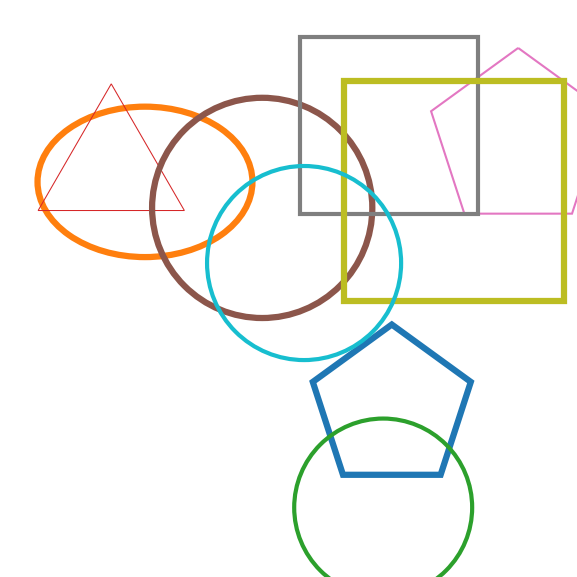[{"shape": "pentagon", "thickness": 3, "radius": 0.72, "center": [0.678, 0.293]}, {"shape": "oval", "thickness": 3, "radius": 0.93, "center": [0.251, 0.684]}, {"shape": "circle", "thickness": 2, "radius": 0.77, "center": [0.664, 0.12]}, {"shape": "triangle", "thickness": 0.5, "radius": 0.73, "center": [0.193, 0.708]}, {"shape": "circle", "thickness": 3, "radius": 0.95, "center": [0.454, 0.639]}, {"shape": "pentagon", "thickness": 1, "radius": 0.79, "center": [0.897, 0.757]}, {"shape": "square", "thickness": 2, "radius": 0.77, "center": [0.673, 0.782]}, {"shape": "square", "thickness": 3, "radius": 0.95, "center": [0.786, 0.669]}, {"shape": "circle", "thickness": 2, "radius": 0.84, "center": [0.527, 0.544]}]